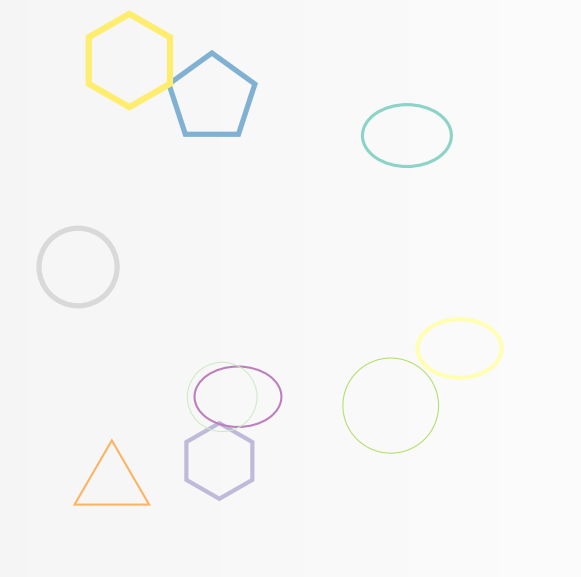[{"shape": "oval", "thickness": 1.5, "radius": 0.38, "center": [0.7, 0.764]}, {"shape": "oval", "thickness": 2, "radius": 0.36, "center": [0.791, 0.396]}, {"shape": "hexagon", "thickness": 2, "radius": 0.33, "center": [0.377, 0.201]}, {"shape": "pentagon", "thickness": 2.5, "radius": 0.39, "center": [0.365, 0.83]}, {"shape": "triangle", "thickness": 1, "radius": 0.37, "center": [0.192, 0.162]}, {"shape": "circle", "thickness": 0.5, "radius": 0.41, "center": [0.672, 0.297]}, {"shape": "circle", "thickness": 2.5, "radius": 0.34, "center": [0.134, 0.537]}, {"shape": "oval", "thickness": 1, "radius": 0.37, "center": [0.409, 0.312]}, {"shape": "circle", "thickness": 0.5, "radius": 0.3, "center": [0.382, 0.312]}, {"shape": "hexagon", "thickness": 3, "radius": 0.4, "center": [0.223, 0.894]}]